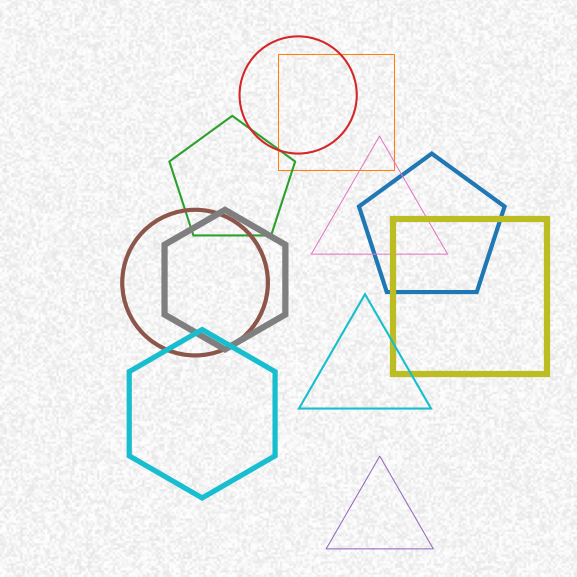[{"shape": "pentagon", "thickness": 2, "radius": 0.66, "center": [0.748, 0.601]}, {"shape": "square", "thickness": 0.5, "radius": 0.5, "center": [0.582, 0.805]}, {"shape": "pentagon", "thickness": 1, "radius": 0.57, "center": [0.402, 0.684]}, {"shape": "circle", "thickness": 1, "radius": 0.51, "center": [0.516, 0.835]}, {"shape": "triangle", "thickness": 0.5, "radius": 0.54, "center": [0.658, 0.102]}, {"shape": "circle", "thickness": 2, "radius": 0.63, "center": [0.338, 0.51]}, {"shape": "triangle", "thickness": 0.5, "radius": 0.68, "center": [0.657, 0.627]}, {"shape": "hexagon", "thickness": 3, "radius": 0.6, "center": [0.39, 0.515]}, {"shape": "square", "thickness": 3, "radius": 0.67, "center": [0.814, 0.486]}, {"shape": "hexagon", "thickness": 2.5, "radius": 0.73, "center": [0.35, 0.283]}, {"shape": "triangle", "thickness": 1, "radius": 0.66, "center": [0.632, 0.358]}]